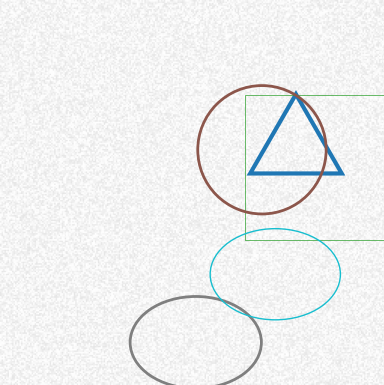[{"shape": "triangle", "thickness": 3, "radius": 0.69, "center": [0.769, 0.618]}, {"shape": "square", "thickness": 0.5, "radius": 0.94, "center": [0.826, 0.564]}, {"shape": "circle", "thickness": 2, "radius": 0.83, "center": [0.68, 0.611]}, {"shape": "oval", "thickness": 2, "radius": 0.85, "center": [0.508, 0.111]}, {"shape": "oval", "thickness": 1, "radius": 0.85, "center": [0.715, 0.288]}]